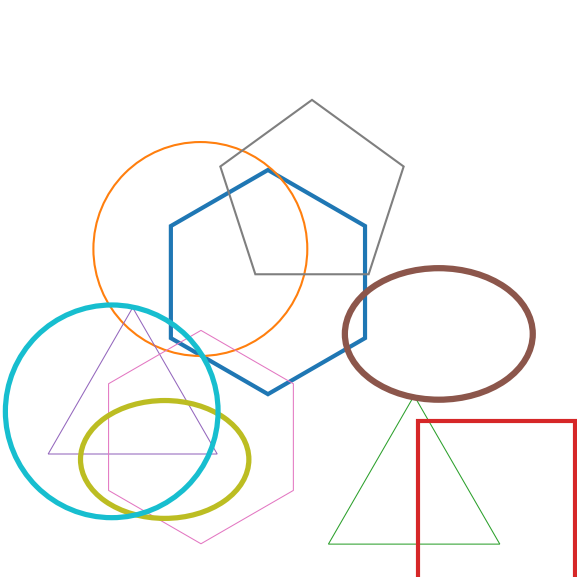[{"shape": "hexagon", "thickness": 2, "radius": 0.97, "center": [0.464, 0.511]}, {"shape": "circle", "thickness": 1, "radius": 0.93, "center": [0.347, 0.568]}, {"shape": "triangle", "thickness": 0.5, "radius": 0.86, "center": [0.717, 0.143]}, {"shape": "square", "thickness": 2, "radius": 0.68, "center": [0.86, 0.134]}, {"shape": "triangle", "thickness": 0.5, "radius": 0.84, "center": [0.23, 0.297]}, {"shape": "oval", "thickness": 3, "radius": 0.81, "center": [0.76, 0.421]}, {"shape": "hexagon", "thickness": 0.5, "radius": 0.92, "center": [0.348, 0.242]}, {"shape": "pentagon", "thickness": 1, "radius": 0.83, "center": [0.54, 0.659]}, {"shape": "oval", "thickness": 2.5, "radius": 0.73, "center": [0.285, 0.204]}, {"shape": "circle", "thickness": 2.5, "radius": 0.92, "center": [0.193, 0.287]}]